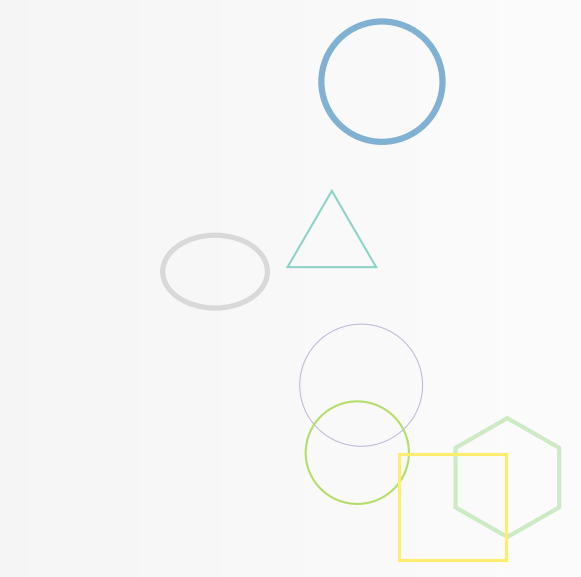[{"shape": "triangle", "thickness": 1, "radius": 0.44, "center": [0.571, 0.581]}, {"shape": "circle", "thickness": 0.5, "radius": 0.53, "center": [0.621, 0.332]}, {"shape": "circle", "thickness": 3, "radius": 0.52, "center": [0.657, 0.858]}, {"shape": "circle", "thickness": 1, "radius": 0.44, "center": [0.615, 0.215]}, {"shape": "oval", "thickness": 2.5, "radius": 0.45, "center": [0.37, 0.529]}, {"shape": "hexagon", "thickness": 2, "radius": 0.51, "center": [0.873, 0.172]}, {"shape": "square", "thickness": 1.5, "radius": 0.46, "center": [0.778, 0.121]}]